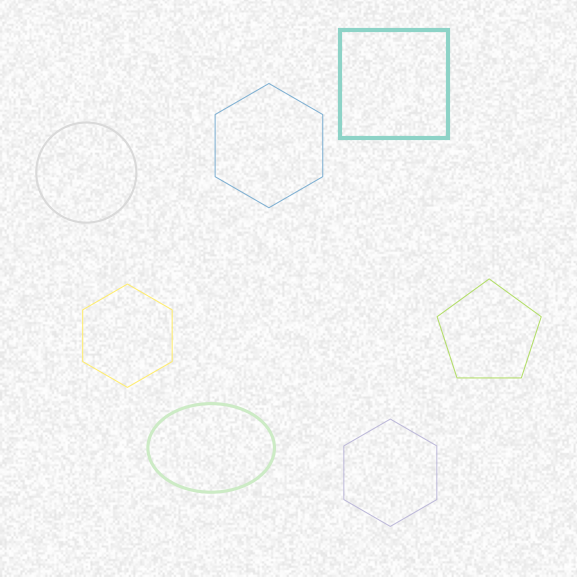[{"shape": "square", "thickness": 2, "radius": 0.47, "center": [0.682, 0.853]}, {"shape": "hexagon", "thickness": 0.5, "radius": 0.46, "center": [0.676, 0.181]}, {"shape": "hexagon", "thickness": 0.5, "radius": 0.54, "center": [0.466, 0.747]}, {"shape": "pentagon", "thickness": 0.5, "radius": 0.47, "center": [0.847, 0.421]}, {"shape": "circle", "thickness": 1, "radius": 0.43, "center": [0.149, 0.7]}, {"shape": "oval", "thickness": 1.5, "radius": 0.55, "center": [0.366, 0.224]}, {"shape": "hexagon", "thickness": 0.5, "radius": 0.45, "center": [0.221, 0.418]}]